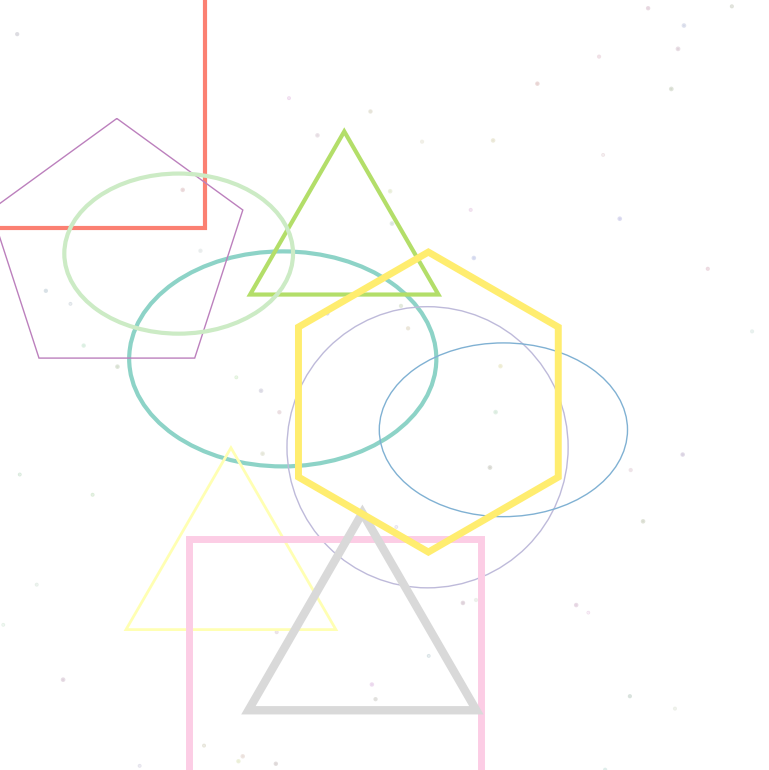[{"shape": "oval", "thickness": 1.5, "radius": 1.0, "center": [0.367, 0.534]}, {"shape": "triangle", "thickness": 1, "radius": 0.79, "center": [0.3, 0.261]}, {"shape": "circle", "thickness": 0.5, "radius": 0.91, "center": [0.555, 0.419]}, {"shape": "square", "thickness": 1.5, "radius": 0.76, "center": [0.113, 0.857]}, {"shape": "oval", "thickness": 0.5, "radius": 0.81, "center": [0.654, 0.442]}, {"shape": "triangle", "thickness": 1.5, "radius": 0.71, "center": [0.447, 0.688]}, {"shape": "square", "thickness": 2.5, "radius": 0.95, "center": [0.436, 0.11]}, {"shape": "triangle", "thickness": 3, "radius": 0.85, "center": [0.471, 0.163]}, {"shape": "pentagon", "thickness": 0.5, "radius": 0.86, "center": [0.152, 0.674]}, {"shape": "oval", "thickness": 1.5, "radius": 0.74, "center": [0.232, 0.671]}, {"shape": "hexagon", "thickness": 2.5, "radius": 0.97, "center": [0.556, 0.478]}]